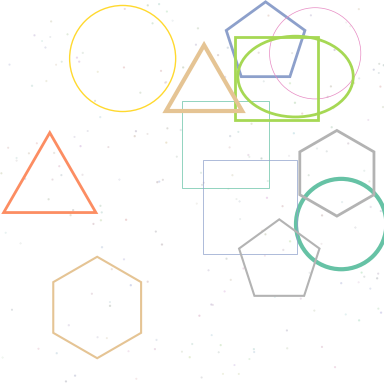[{"shape": "circle", "thickness": 3, "radius": 0.59, "center": [0.886, 0.418]}, {"shape": "square", "thickness": 0.5, "radius": 0.56, "center": [0.585, 0.625]}, {"shape": "triangle", "thickness": 2, "radius": 0.69, "center": [0.129, 0.517]}, {"shape": "square", "thickness": 0.5, "radius": 0.61, "center": [0.65, 0.463]}, {"shape": "pentagon", "thickness": 2, "radius": 0.54, "center": [0.69, 0.888]}, {"shape": "circle", "thickness": 0.5, "radius": 0.59, "center": [0.819, 0.861]}, {"shape": "square", "thickness": 2, "radius": 0.54, "center": [0.718, 0.795]}, {"shape": "oval", "thickness": 2, "radius": 0.75, "center": [0.768, 0.801]}, {"shape": "circle", "thickness": 1, "radius": 0.69, "center": [0.319, 0.848]}, {"shape": "triangle", "thickness": 3, "radius": 0.57, "center": [0.53, 0.769]}, {"shape": "hexagon", "thickness": 1.5, "radius": 0.66, "center": [0.252, 0.201]}, {"shape": "hexagon", "thickness": 2, "radius": 0.56, "center": [0.875, 0.55]}, {"shape": "pentagon", "thickness": 1.5, "radius": 0.55, "center": [0.725, 0.32]}]